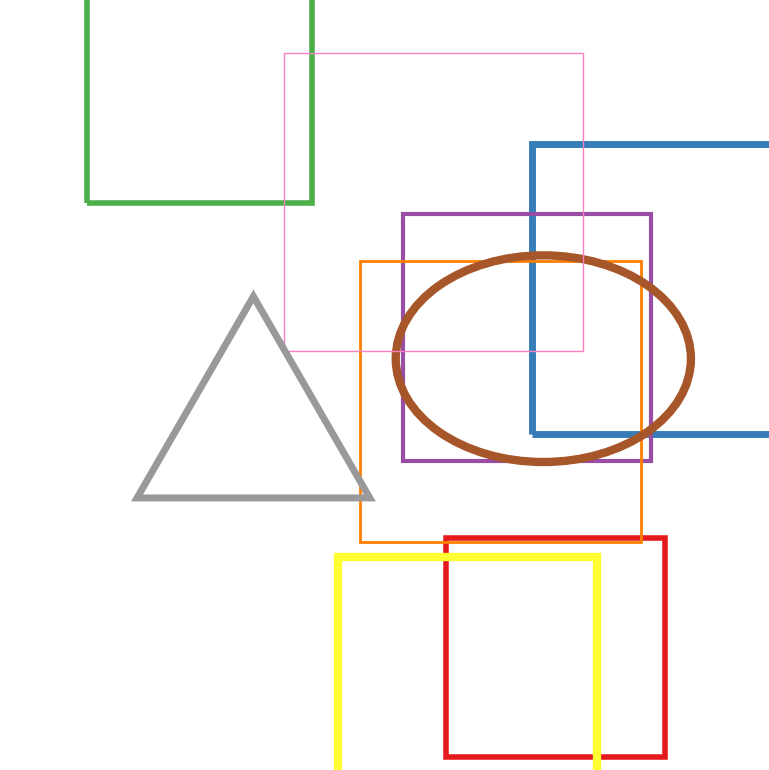[{"shape": "square", "thickness": 2, "radius": 0.71, "center": [0.721, 0.159]}, {"shape": "square", "thickness": 2.5, "radius": 0.94, "center": [0.879, 0.625]}, {"shape": "square", "thickness": 2, "radius": 0.73, "center": [0.259, 0.883]}, {"shape": "square", "thickness": 1.5, "radius": 0.8, "center": [0.685, 0.562]}, {"shape": "square", "thickness": 1, "radius": 0.91, "center": [0.65, 0.478]}, {"shape": "square", "thickness": 3, "radius": 0.84, "center": [0.607, 0.109]}, {"shape": "oval", "thickness": 3, "radius": 0.96, "center": [0.706, 0.534]}, {"shape": "square", "thickness": 0.5, "radius": 0.97, "center": [0.563, 0.737]}, {"shape": "triangle", "thickness": 2.5, "radius": 0.87, "center": [0.329, 0.441]}]